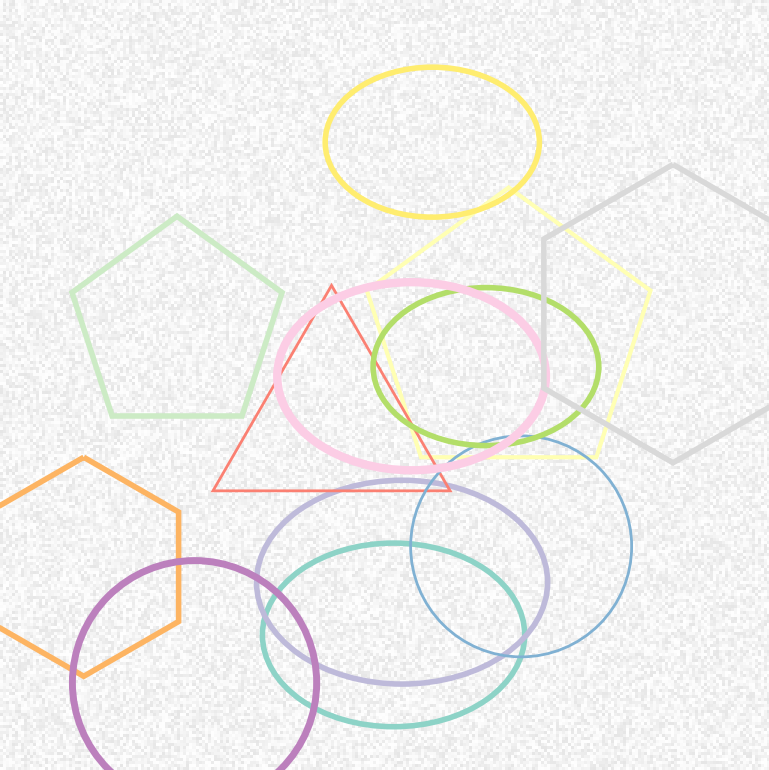[{"shape": "oval", "thickness": 2, "radius": 0.85, "center": [0.511, 0.175]}, {"shape": "pentagon", "thickness": 1.5, "radius": 0.97, "center": [0.661, 0.563]}, {"shape": "oval", "thickness": 2, "radius": 0.95, "center": [0.522, 0.244]}, {"shape": "triangle", "thickness": 1, "radius": 0.89, "center": [0.431, 0.451]}, {"shape": "circle", "thickness": 1, "radius": 0.72, "center": [0.677, 0.29]}, {"shape": "hexagon", "thickness": 2, "radius": 0.71, "center": [0.109, 0.264]}, {"shape": "oval", "thickness": 2, "radius": 0.73, "center": [0.631, 0.524]}, {"shape": "oval", "thickness": 3, "radius": 0.87, "center": [0.535, 0.511]}, {"shape": "hexagon", "thickness": 2, "radius": 0.97, "center": [0.874, 0.593]}, {"shape": "circle", "thickness": 2.5, "radius": 0.79, "center": [0.253, 0.113]}, {"shape": "pentagon", "thickness": 2, "radius": 0.72, "center": [0.23, 0.576]}, {"shape": "oval", "thickness": 2, "radius": 0.7, "center": [0.561, 0.815]}]